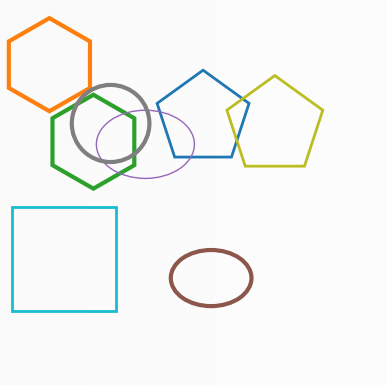[{"shape": "pentagon", "thickness": 2, "radius": 0.62, "center": [0.524, 0.693]}, {"shape": "hexagon", "thickness": 3, "radius": 0.6, "center": [0.128, 0.832]}, {"shape": "hexagon", "thickness": 3, "radius": 0.61, "center": [0.241, 0.632]}, {"shape": "oval", "thickness": 1, "radius": 0.63, "center": [0.375, 0.625]}, {"shape": "oval", "thickness": 3, "radius": 0.52, "center": [0.545, 0.278]}, {"shape": "circle", "thickness": 3, "radius": 0.5, "center": [0.285, 0.679]}, {"shape": "pentagon", "thickness": 2, "radius": 0.65, "center": [0.709, 0.674]}, {"shape": "square", "thickness": 2, "radius": 0.68, "center": [0.165, 0.326]}]